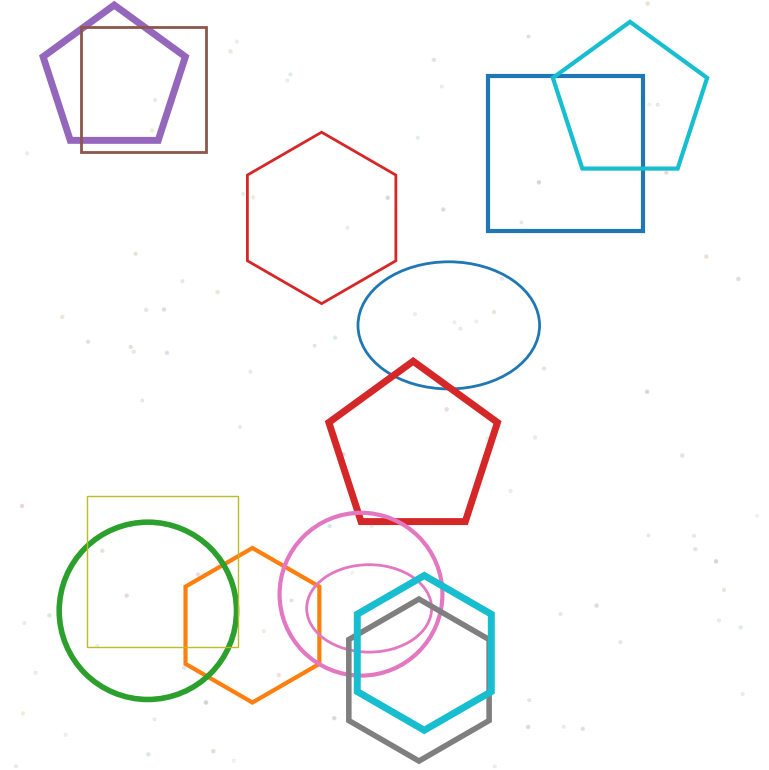[{"shape": "square", "thickness": 1.5, "radius": 0.5, "center": [0.735, 0.8]}, {"shape": "oval", "thickness": 1, "radius": 0.59, "center": [0.583, 0.577]}, {"shape": "hexagon", "thickness": 1.5, "radius": 0.5, "center": [0.328, 0.188]}, {"shape": "circle", "thickness": 2, "radius": 0.58, "center": [0.192, 0.207]}, {"shape": "hexagon", "thickness": 1, "radius": 0.56, "center": [0.418, 0.717]}, {"shape": "pentagon", "thickness": 2.5, "radius": 0.58, "center": [0.537, 0.416]}, {"shape": "pentagon", "thickness": 2.5, "radius": 0.49, "center": [0.148, 0.896]}, {"shape": "square", "thickness": 1, "radius": 0.41, "center": [0.187, 0.884]}, {"shape": "circle", "thickness": 1.5, "radius": 0.53, "center": [0.469, 0.228]}, {"shape": "oval", "thickness": 1, "radius": 0.41, "center": [0.479, 0.21]}, {"shape": "hexagon", "thickness": 2, "radius": 0.53, "center": [0.544, 0.117]}, {"shape": "square", "thickness": 0.5, "radius": 0.49, "center": [0.211, 0.258]}, {"shape": "pentagon", "thickness": 1.5, "radius": 0.53, "center": [0.818, 0.866]}, {"shape": "hexagon", "thickness": 2.5, "radius": 0.5, "center": [0.551, 0.152]}]